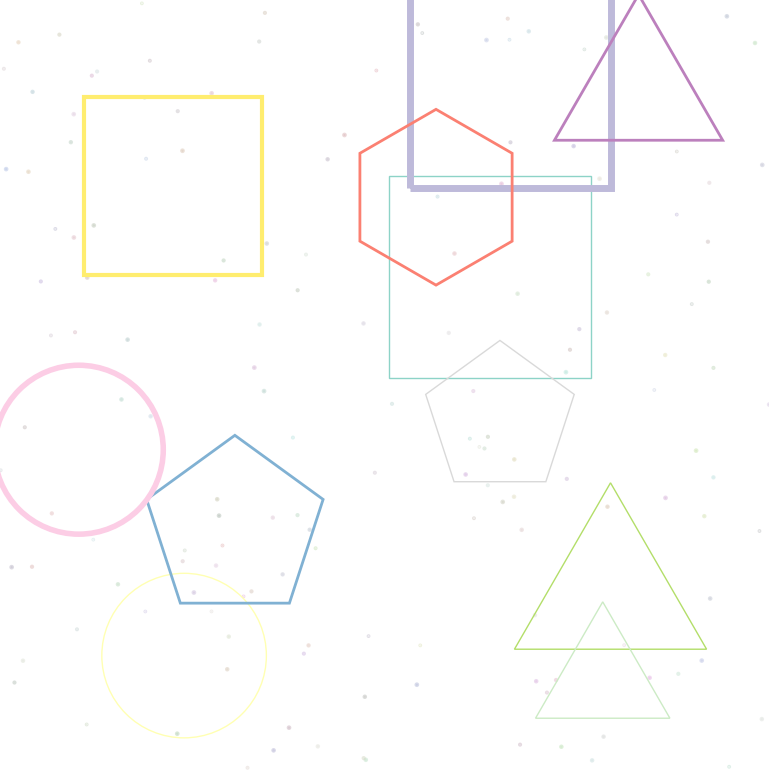[{"shape": "square", "thickness": 0.5, "radius": 0.65, "center": [0.637, 0.64]}, {"shape": "circle", "thickness": 0.5, "radius": 0.53, "center": [0.239, 0.149]}, {"shape": "square", "thickness": 2.5, "radius": 0.65, "center": [0.663, 0.887]}, {"shape": "hexagon", "thickness": 1, "radius": 0.57, "center": [0.566, 0.744]}, {"shape": "pentagon", "thickness": 1, "radius": 0.6, "center": [0.305, 0.314]}, {"shape": "triangle", "thickness": 0.5, "radius": 0.72, "center": [0.793, 0.229]}, {"shape": "circle", "thickness": 2, "radius": 0.55, "center": [0.102, 0.416]}, {"shape": "pentagon", "thickness": 0.5, "radius": 0.51, "center": [0.649, 0.456]}, {"shape": "triangle", "thickness": 1, "radius": 0.63, "center": [0.829, 0.881]}, {"shape": "triangle", "thickness": 0.5, "radius": 0.5, "center": [0.783, 0.118]}, {"shape": "square", "thickness": 1.5, "radius": 0.58, "center": [0.225, 0.759]}]